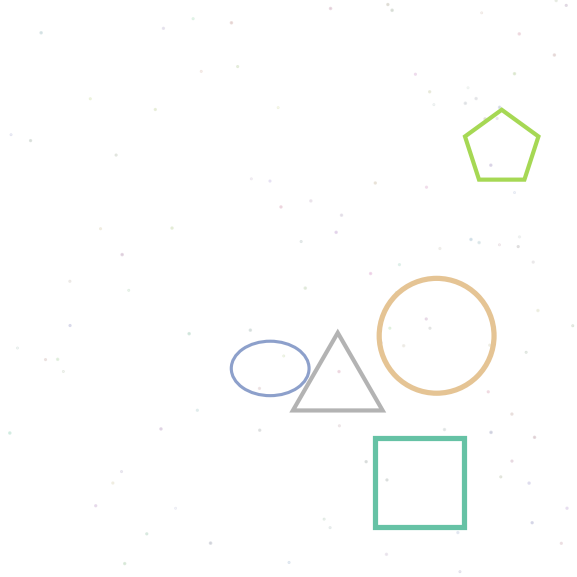[{"shape": "square", "thickness": 2.5, "radius": 0.39, "center": [0.726, 0.163]}, {"shape": "oval", "thickness": 1.5, "radius": 0.34, "center": [0.468, 0.361]}, {"shape": "pentagon", "thickness": 2, "radius": 0.33, "center": [0.869, 0.742]}, {"shape": "circle", "thickness": 2.5, "radius": 0.5, "center": [0.756, 0.418]}, {"shape": "triangle", "thickness": 2, "radius": 0.45, "center": [0.585, 0.333]}]